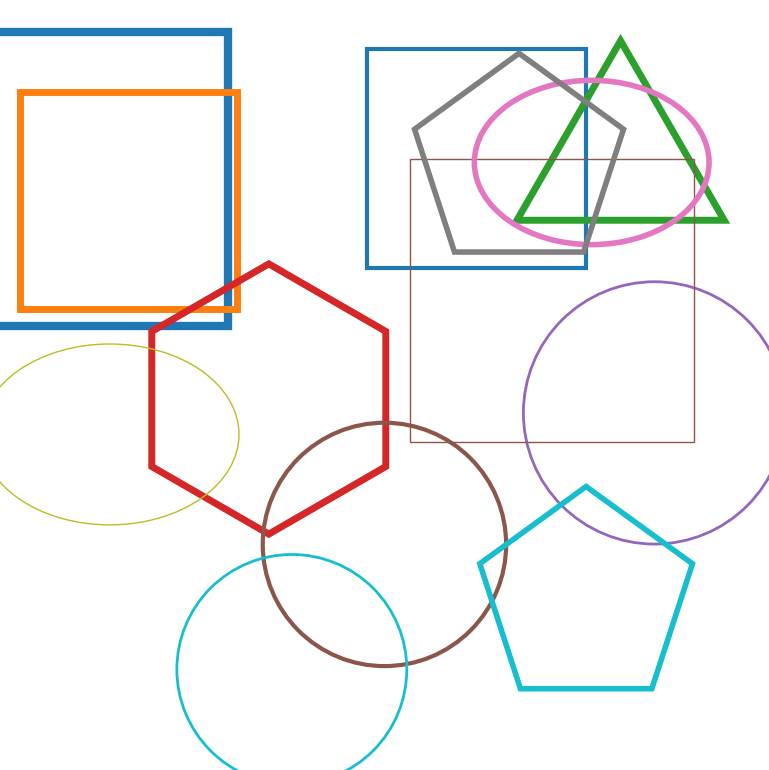[{"shape": "square", "thickness": 3, "radius": 0.96, "center": [0.105, 0.768]}, {"shape": "square", "thickness": 1.5, "radius": 0.71, "center": [0.619, 0.794]}, {"shape": "square", "thickness": 2.5, "radius": 0.7, "center": [0.167, 0.739]}, {"shape": "triangle", "thickness": 2.5, "radius": 0.78, "center": [0.806, 0.792]}, {"shape": "hexagon", "thickness": 2.5, "radius": 0.88, "center": [0.349, 0.482]}, {"shape": "circle", "thickness": 1, "radius": 0.85, "center": [0.85, 0.464]}, {"shape": "square", "thickness": 0.5, "radius": 0.92, "center": [0.717, 0.61]}, {"shape": "circle", "thickness": 1.5, "radius": 0.79, "center": [0.499, 0.293]}, {"shape": "oval", "thickness": 2, "radius": 0.76, "center": [0.768, 0.789]}, {"shape": "pentagon", "thickness": 2, "radius": 0.71, "center": [0.674, 0.788]}, {"shape": "oval", "thickness": 0.5, "radius": 0.84, "center": [0.143, 0.436]}, {"shape": "circle", "thickness": 1, "radius": 0.75, "center": [0.379, 0.131]}, {"shape": "pentagon", "thickness": 2, "radius": 0.73, "center": [0.761, 0.223]}]